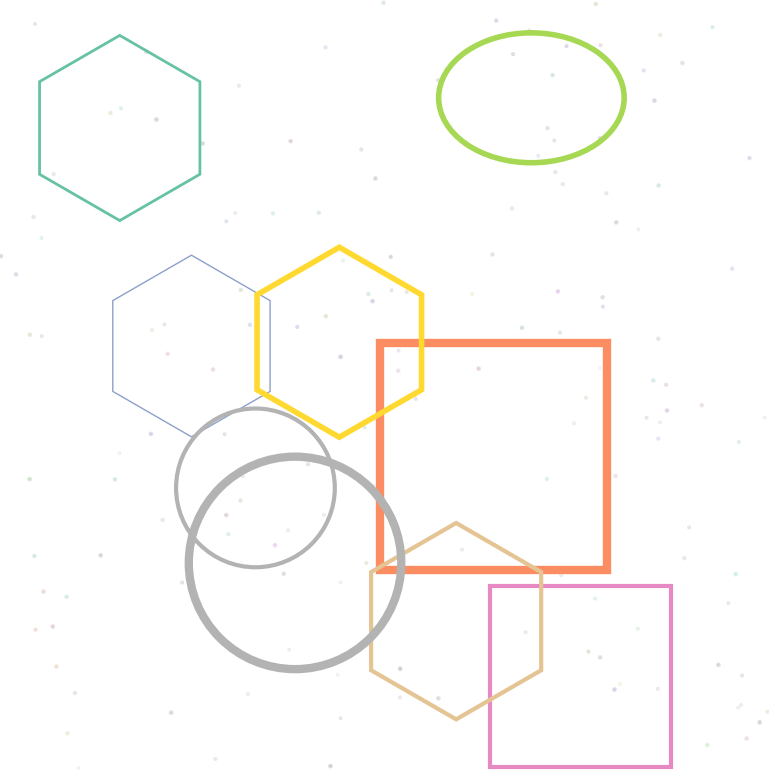[{"shape": "hexagon", "thickness": 1, "radius": 0.6, "center": [0.155, 0.834]}, {"shape": "square", "thickness": 3, "radius": 0.74, "center": [0.641, 0.407]}, {"shape": "hexagon", "thickness": 0.5, "radius": 0.59, "center": [0.249, 0.551]}, {"shape": "square", "thickness": 1.5, "radius": 0.59, "center": [0.754, 0.121]}, {"shape": "oval", "thickness": 2, "radius": 0.6, "center": [0.69, 0.873]}, {"shape": "hexagon", "thickness": 2, "radius": 0.62, "center": [0.441, 0.556]}, {"shape": "hexagon", "thickness": 1.5, "radius": 0.64, "center": [0.592, 0.193]}, {"shape": "circle", "thickness": 3, "radius": 0.69, "center": [0.383, 0.269]}, {"shape": "circle", "thickness": 1.5, "radius": 0.52, "center": [0.332, 0.366]}]